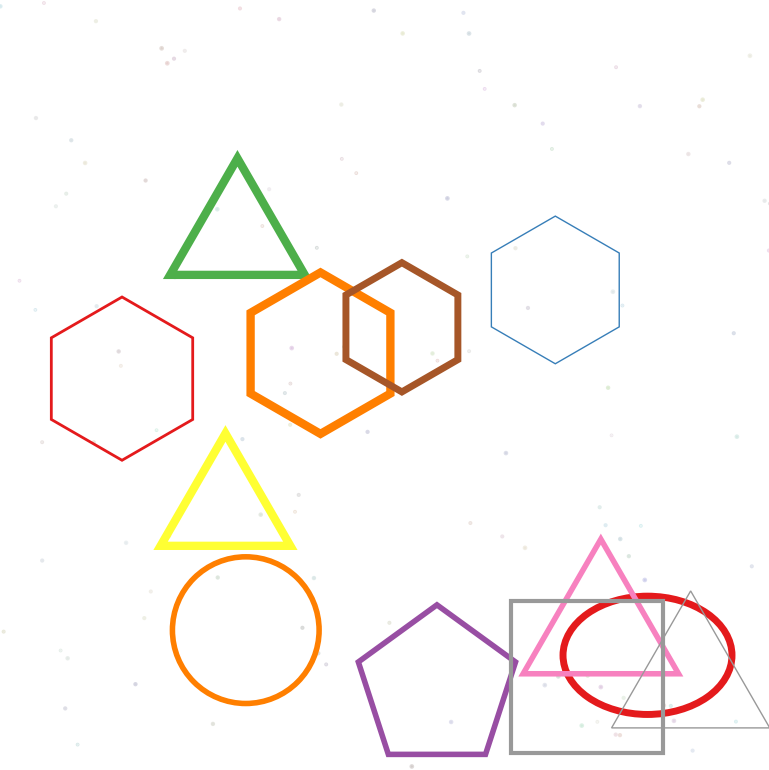[{"shape": "oval", "thickness": 2.5, "radius": 0.55, "center": [0.841, 0.149]}, {"shape": "hexagon", "thickness": 1, "radius": 0.53, "center": [0.158, 0.508]}, {"shape": "hexagon", "thickness": 0.5, "radius": 0.48, "center": [0.721, 0.623]}, {"shape": "triangle", "thickness": 3, "radius": 0.5, "center": [0.308, 0.693]}, {"shape": "pentagon", "thickness": 2, "radius": 0.54, "center": [0.567, 0.107]}, {"shape": "circle", "thickness": 2, "radius": 0.48, "center": [0.319, 0.182]}, {"shape": "hexagon", "thickness": 3, "radius": 0.52, "center": [0.416, 0.541]}, {"shape": "triangle", "thickness": 3, "radius": 0.49, "center": [0.293, 0.34]}, {"shape": "hexagon", "thickness": 2.5, "radius": 0.42, "center": [0.522, 0.575]}, {"shape": "triangle", "thickness": 2, "radius": 0.58, "center": [0.78, 0.183]}, {"shape": "triangle", "thickness": 0.5, "radius": 0.59, "center": [0.897, 0.114]}, {"shape": "square", "thickness": 1.5, "radius": 0.49, "center": [0.762, 0.12]}]